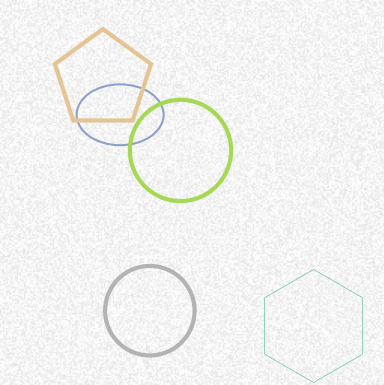[{"shape": "hexagon", "thickness": 0.5, "radius": 0.73, "center": [0.815, 0.153]}, {"shape": "oval", "thickness": 1.5, "radius": 0.56, "center": [0.312, 0.702]}, {"shape": "circle", "thickness": 3, "radius": 0.66, "center": [0.469, 0.609]}, {"shape": "pentagon", "thickness": 3, "radius": 0.66, "center": [0.267, 0.793]}, {"shape": "circle", "thickness": 3, "radius": 0.58, "center": [0.389, 0.193]}]